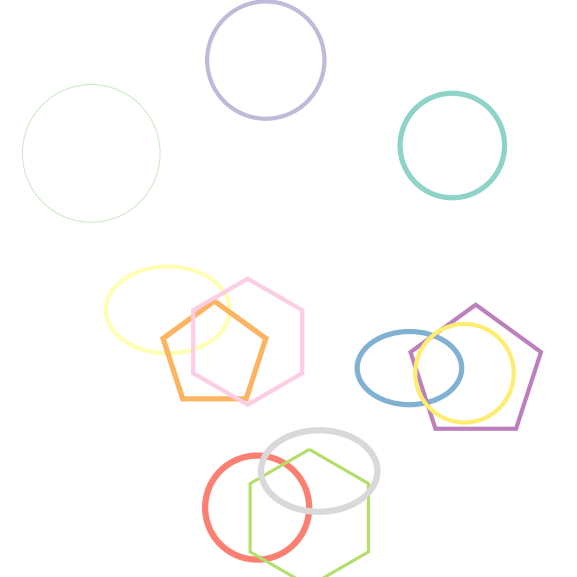[{"shape": "circle", "thickness": 2.5, "radius": 0.45, "center": [0.783, 0.747]}, {"shape": "oval", "thickness": 2, "radius": 0.54, "center": [0.29, 0.462]}, {"shape": "circle", "thickness": 2, "radius": 0.51, "center": [0.46, 0.895]}, {"shape": "circle", "thickness": 3, "radius": 0.45, "center": [0.445, 0.12]}, {"shape": "oval", "thickness": 2.5, "radius": 0.45, "center": [0.709, 0.362]}, {"shape": "pentagon", "thickness": 2.5, "radius": 0.47, "center": [0.371, 0.384]}, {"shape": "hexagon", "thickness": 1.5, "radius": 0.59, "center": [0.536, 0.103]}, {"shape": "hexagon", "thickness": 2, "radius": 0.55, "center": [0.429, 0.407]}, {"shape": "oval", "thickness": 3, "radius": 0.5, "center": [0.553, 0.184]}, {"shape": "pentagon", "thickness": 2, "radius": 0.59, "center": [0.824, 0.353]}, {"shape": "circle", "thickness": 0.5, "radius": 0.6, "center": [0.158, 0.734]}, {"shape": "circle", "thickness": 2, "radius": 0.43, "center": [0.804, 0.353]}]